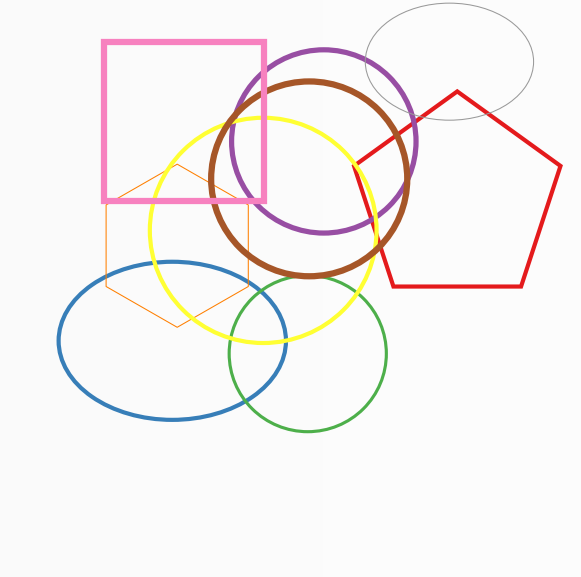[{"shape": "pentagon", "thickness": 2, "radius": 0.93, "center": [0.787, 0.654]}, {"shape": "oval", "thickness": 2, "radius": 0.98, "center": [0.296, 0.409]}, {"shape": "circle", "thickness": 1.5, "radius": 0.68, "center": [0.529, 0.387]}, {"shape": "circle", "thickness": 2.5, "radius": 0.79, "center": [0.557, 0.754]}, {"shape": "hexagon", "thickness": 0.5, "radius": 0.71, "center": [0.305, 0.574]}, {"shape": "circle", "thickness": 2, "radius": 0.98, "center": [0.453, 0.6]}, {"shape": "circle", "thickness": 3, "radius": 0.84, "center": [0.532, 0.689]}, {"shape": "square", "thickness": 3, "radius": 0.69, "center": [0.317, 0.789]}, {"shape": "oval", "thickness": 0.5, "radius": 0.72, "center": [0.773, 0.892]}]